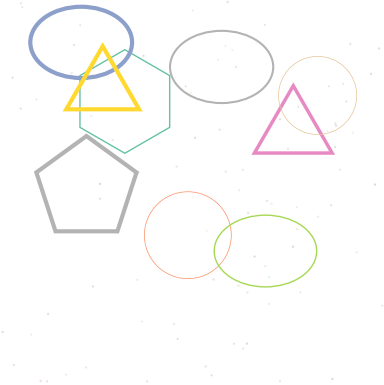[{"shape": "hexagon", "thickness": 1, "radius": 0.67, "center": [0.324, 0.736]}, {"shape": "circle", "thickness": 0.5, "radius": 0.56, "center": [0.488, 0.389]}, {"shape": "oval", "thickness": 3, "radius": 0.66, "center": [0.211, 0.89]}, {"shape": "triangle", "thickness": 2.5, "radius": 0.58, "center": [0.762, 0.661]}, {"shape": "oval", "thickness": 1, "radius": 0.67, "center": [0.689, 0.348]}, {"shape": "triangle", "thickness": 3, "radius": 0.55, "center": [0.267, 0.771]}, {"shape": "circle", "thickness": 0.5, "radius": 0.51, "center": [0.825, 0.752]}, {"shape": "pentagon", "thickness": 3, "radius": 0.68, "center": [0.225, 0.51]}, {"shape": "oval", "thickness": 1.5, "radius": 0.67, "center": [0.576, 0.826]}]